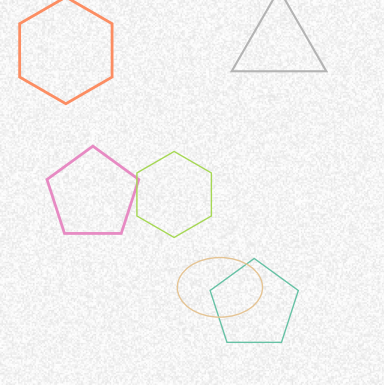[{"shape": "pentagon", "thickness": 1, "radius": 0.6, "center": [0.66, 0.208]}, {"shape": "hexagon", "thickness": 2, "radius": 0.69, "center": [0.171, 0.869]}, {"shape": "pentagon", "thickness": 2, "radius": 0.63, "center": [0.241, 0.495]}, {"shape": "hexagon", "thickness": 1, "radius": 0.56, "center": [0.452, 0.495]}, {"shape": "oval", "thickness": 1, "radius": 0.55, "center": [0.571, 0.254]}, {"shape": "triangle", "thickness": 1.5, "radius": 0.71, "center": [0.725, 0.886]}]